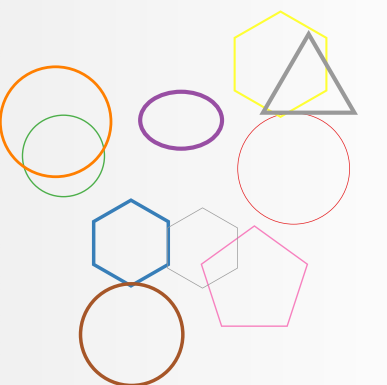[{"shape": "circle", "thickness": 0.5, "radius": 0.72, "center": [0.758, 0.562]}, {"shape": "hexagon", "thickness": 2.5, "radius": 0.56, "center": [0.338, 0.369]}, {"shape": "circle", "thickness": 1, "radius": 0.53, "center": [0.164, 0.595]}, {"shape": "oval", "thickness": 3, "radius": 0.53, "center": [0.467, 0.688]}, {"shape": "circle", "thickness": 2, "radius": 0.71, "center": [0.144, 0.684]}, {"shape": "hexagon", "thickness": 1.5, "radius": 0.68, "center": [0.724, 0.833]}, {"shape": "circle", "thickness": 2.5, "radius": 0.66, "center": [0.34, 0.131]}, {"shape": "pentagon", "thickness": 1, "radius": 0.72, "center": [0.656, 0.269]}, {"shape": "triangle", "thickness": 3, "radius": 0.68, "center": [0.797, 0.775]}, {"shape": "hexagon", "thickness": 0.5, "radius": 0.52, "center": [0.523, 0.356]}]